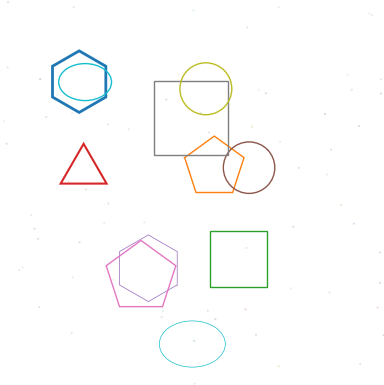[{"shape": "hexagon", "thickness": 2, "radius": 0.4, "center": [0.206, 0.788]}, {"shape": "pentagon", "thickness": 1, "radius": 0.41, "center": [0.557, 0.566]}, {"shape": "square", "thickness": 1, "radius": 0.36, "center": [0.619, 0.328]}, {"shape": "triangle", "thickness": 1.5, "radius": 0.34, "center": [0.217, 0.558]}, {"shape": "hexagon", "thickness": 0.5, "radius": 0.43, "center": [0.385, 0.303]}, {"shape": "circle", "thickness": 1, "radius": 0.33, "center": [0.647, 0.564]}, {"shape": "pentagon", "thickness": 1, "radius": 0.48, "center": [0.366, 0.28]}, {"shape": "square", "thickness": 1, "radius": 0.48, "center": [0.497, 0.694]}, {"shape": "circle", "thickness": 1, "radius": 0.34, "center": [0.535, 0.769]}, {"shape": "oval", "thickness": 1, "radius": 0.34, "center": [0.221, 0.787]}, {"shape": "oval", "thickness": 0.5, "radius": 0.43, "center": [0.499, 0.106]}]